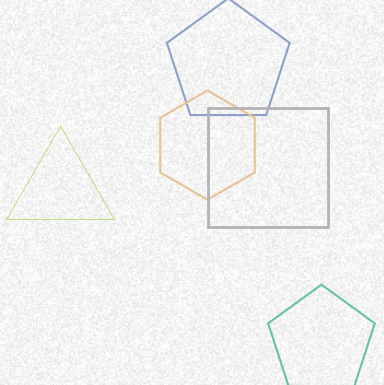[{"shape": "pentagon", "thickness": 1.5, "radius": 0.73, "center": [0.835, 0.115]}, {"shape": "pentagon", "thickness": 1.5, "radius": 0.84, "center": [0.593, 0.837]}, {"shape": "triangle", "thickness": 0.5, "radius": 0.81, "center": [0.157, 0.511]}, {"shape": "hexagon", "thickness": 1.5, "radius": 0.71, "center": [0.539, 0.623]}, {"shape": "square", "thickness": 2, "radius": 0.78, "center": [0.696, 0.565]}]